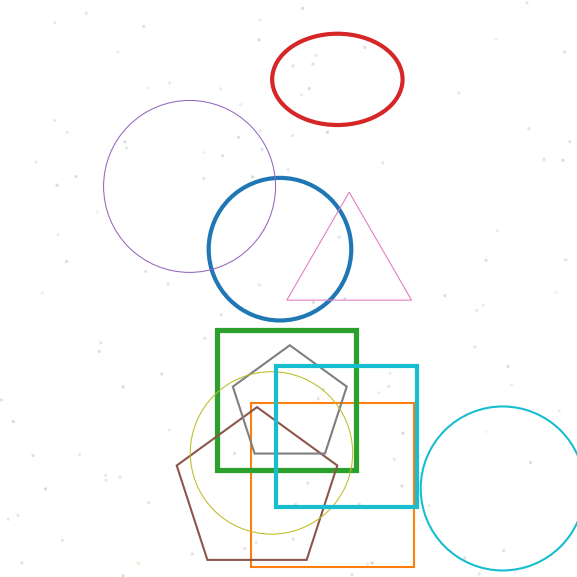[{"shape": "circle", "thickness": 2, "radius": 0.62, "center": [0.485, 0.568]}, {"shape": "square", "thickness": 1, "radius": 0.71, "center": [0.576, 0.159]}, {"shape": "square", "thickness": 2.5, "radius": 0.61, "center": [0.496, 0.307]}, {"shape": "oval", "thickness": 2, "radius": 0.56, "center": [0.584, 0.862]}, {"shape": "circle", "thickness": 0.5, "radius": 0.74, "center": [0.328, 0.676]}, {"shape": "pentagon", "thickness": 1, "radius": 0.73, "center": [0.445, 0.148]}, {"shape": "triangle", "thickness": 0.5, "radius": 0.62, "center": [0.605, 0.542]}, {"shape": "pentagon", "thickness": 1, "radius": 0.52, "center": [0.502, 0.298]}, {"shape": "circle", "thickness": 0.5, "radius": 0.7, "center": [0.47, 0.215]}, {"shape": "square", "thickness": 2, "radius": 0.61, "center": [0.6, 0.244]}, {"shape": "circle", "thickness": 1, "radius": 0.71, "center": [0.87, 0.153]}]